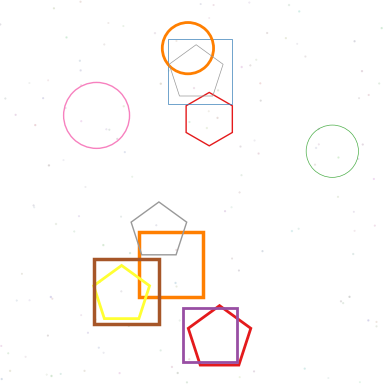[{"shape": "hexagon", "thickness": 1, "radius": 0.35, "center": [0.543, 0.691]}, {"shape": "pentagon", "thickness": 2, "radius": 0.43, "center": [0.57, 0.121]}, {"shape": "square", "thickness": 0.5, "radius": 0.42, "center": [0.519, 0.814]}, {"shape": "circle", "thickness": 0.5, "radius": 0.34, "center": [0.863, 0.607]}, {"shape": "square", "thickness": 2, "radius": 0.35, "center": [0.545, 0.13]}, {"shape": "square", "thickness": 2.5, "radius": 0.42, "center": [0.444, 0.312]}, {"shape": "circle", "thickness": 2, "radius": 0.33, "center": [0.488, 0.875]}, {"shape": "pentagon", "thickness": 2, "radius": 0.38, "center": [0.316, 0.234]}, {"shape": "square", "thickness": 2.5, "radius": 0.42, "center": [0.329, 0.244]}, {"shape": "circle", "thickness": 1, "radius": 0.43, "center": [0.251, 0.7]}, {"shape": "pentagon", "thickness": 1, "radius": 0.38, "center": [0.413, 0.4]}, {"shape": "pentagon", "thickness": 0.5, "radius": 0.37, "center": [0.509, 0.81]}]